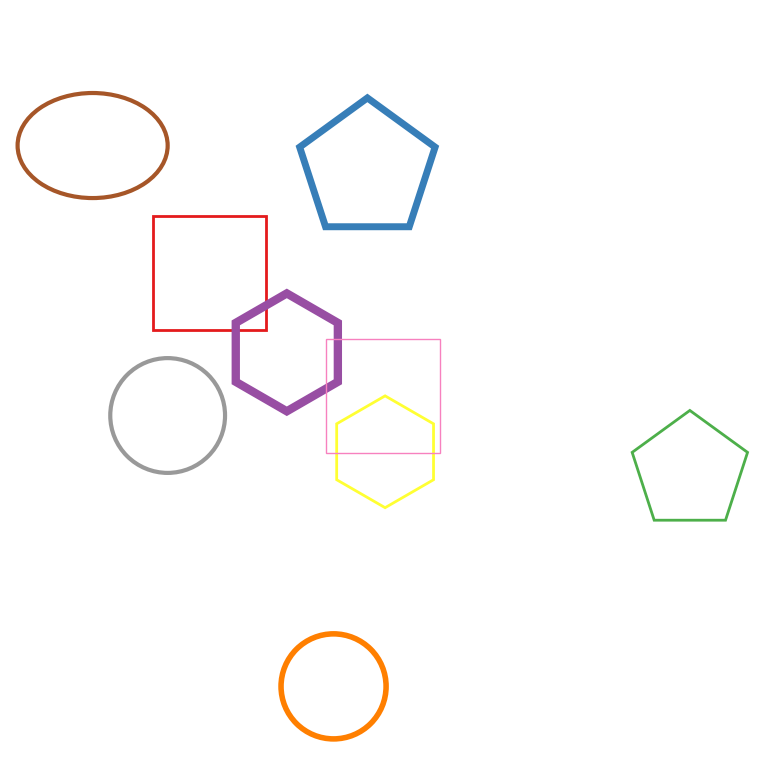[{"shape": "square", "thickness": 1, "radius": 0.37, "center": [0.272, 0.645]}, {"shape": "pentagon", "thickness": 2.5, "radius": 0.46, "center": [0.477, 0.78]}, {"shape": "pentagon", "thickness": 1, "radius": 0.39, "center": [0.896, 0.388]}, {"shape": "hexagon", "thickness": 3, "radius": 0.38, "center": [0.372, 0.542]}, {"shape": "circle", "thickness": 2, "radius": 0.34, "center": [0.433, 0.109]}, {"shape": "hexagon", "thickness": 1, "radius": 0.36, "center": [0.5, 0.413]}, {"shape": "oval", "thickness": 1.5, "radius": 0.49, "center": [0.12, 0.811]}, {"shape": "square", "thickness": 0.5, "radius": 0.37, "center": [0.497, 0.486]}, {"shape": "circle", "thickness": 1.5, "radius": 0.37, "center": [0.218, 0.46]}]